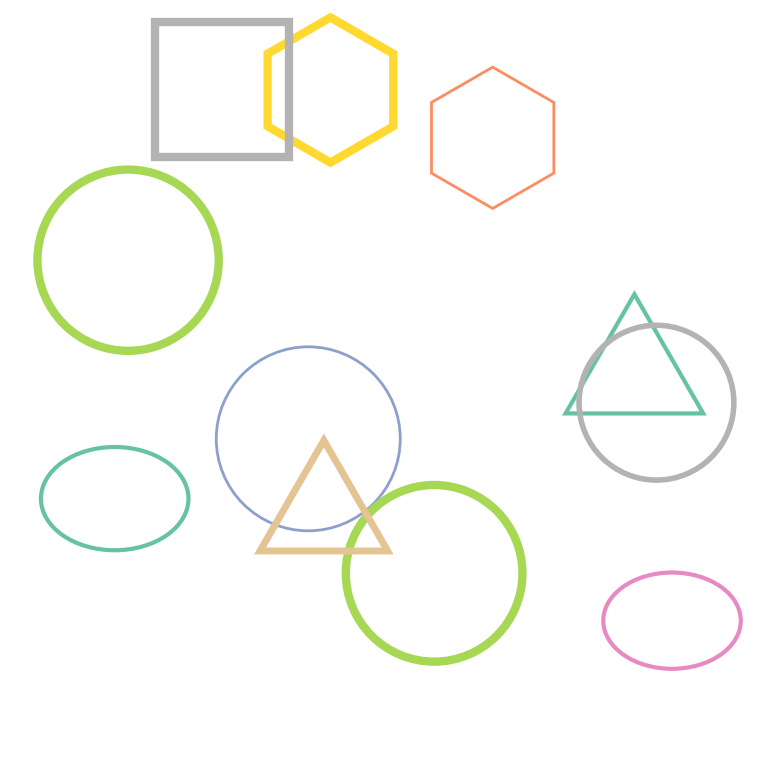[{"shape": "triangle", "thickness": 1.5, "radius": 0.52, "center": [0.824, 0.515]}, {"shape": "oval", "thickness": 1.5, "radius": 0.48, "center": [0.149, 0.352]}, {"shape": "hexagon", "thickness": 1, "radius": 0.46, "center": [0.64, 0.821]}, {"shape": "circle", "thickness": 1, "radius": 0.6, "center": [0.4, 0.43]}, {"shape": "oval", "thickness": 1.5, "radius": 0.45, "center": [0.873, 0.194]}, {"shape": "circle", "thickness": 3, "radius": 0.57, "center": [0.564, 0.255]}, {"shape": "circle", "thickness": 3, "radius": 0.59, "center": [0.166, 0.662]}, {"shape": "hexagon", "thickness": 3, "radius": 0.47, "center": [0.429, 0.883]}, {"shape": "triangle", "thickness": 2.5, "radius": 0.48, "center": [0.421, 0.332]}, {"shape": "circle", "thickness": 2, "radius": 0.5, "center": [0.853, 0.477]}, {"shape": "square", "thickness": 3, "radius": 0.44, "center": [0.288, 0.884]}]